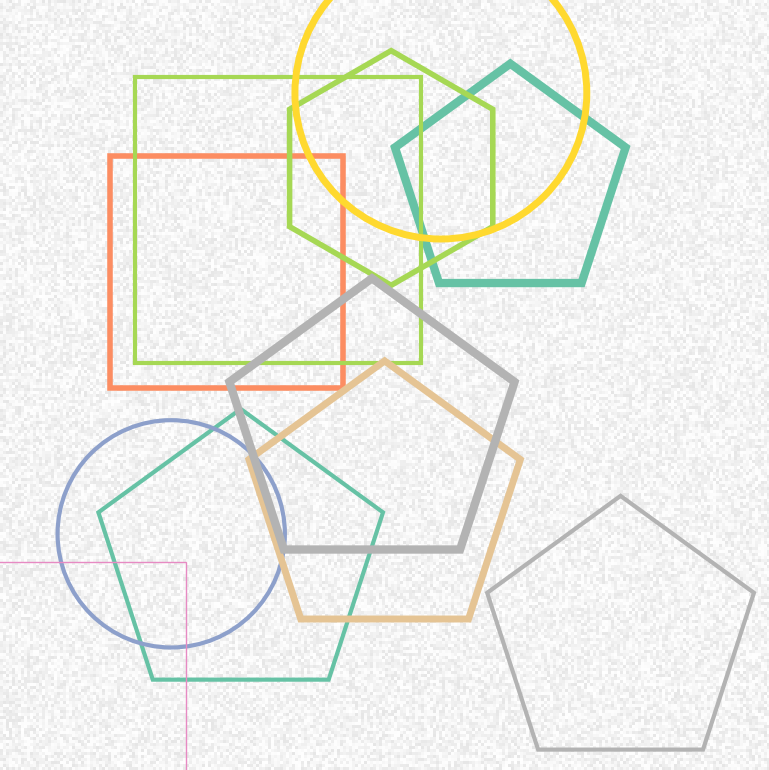[{"shape": "pentagon", "thickness": 1.5, "radius": 0.97, "center": [0.313, 0.275]}, {"shape": "pentagon", "thickness": 3, "radius": 0.79, "center": [0.663, 0.76]}, {"shape": "square", "thickness": 2, "radius": 0.75, "center": [0.294, 0.647]}, {"shape": "circle", "thickness": 1.5, "radius": 0.74, "center": [0.222, 0.307]}, {"shape": "square", "thickness": 0.5, "radius": 0.7, "center": [0.102, 0.131]}, {"shape": "square", "thickness": 1.5, "radius": 0.93, "center": [0.361, 0.714]}, {"shape": "hexagon", "thickness": 2, "radius": 0.76, "center": [0.508, 0.782]}, {"shape": "circle", "thickness": 2.5, "radius": 0.95, "center": [0.573, 0.879]}, {"shape": "pentagon", "thickness": 2.5, "radius": 0.93, "center": [0.5, 0.346]}, {"shape": "pentagon", "thickness": 1.5, "radius": 0.91, "center": [0.806, 0.174]}, {"shape": "pentagon", "thickness": 3, "radius": 0.97, "center": [0.483, 0.444]}]